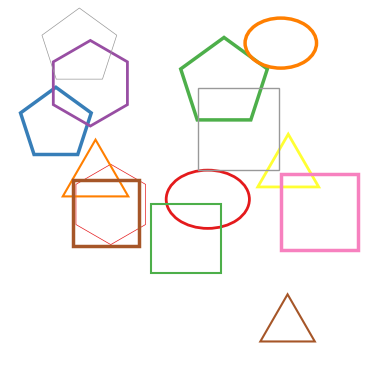[{"shape": "oval", "thickness": 2, "radius": 0.54, "center": [0.54, 0.482]}, {"shape": "hexagon", "thickness": 0.5, "radius": 0.52, "center": [0.288, 0.469]}, {"shape": "pentagon", "thickness": 2.5, "radius": 0.48, "center": [0.145, 0.677]}, {"shape": "pentagon", "thickness": 2.5, "radius": 0.59, "center": [0.582, 0.784]}, {"shape": "square", "thickness": 1.5, "radius": 0.45, "center": [0.483, 0.38]}, {"shape": "hexagon", "thickness": 2, "radius": 0.56, "center": [0.235, 0.784]}, {"shape": "oval", "thickness": 2.5, "radius": 0.46, "center": [0.729, 0.888]}, {"shape": "triangle", "thickness": 1.5, "radius": 0.49, "center": [0.248, 0.539]}, {"shape": "triangle", "thickness": 2, "radius": 0.46, "center": [0.749, 0.56]}, {"shape": "triangle", "thickness": 1.5, "radius": 0.41, "center": [0.747, 0.154]}, {"shape": "square", "thickness": 2.5, "radius": 0.43, "center": [0.275, 0.446]}, {"shape": "square", "thickness": 2.5, "radius": 0.5, "center": [0.83, 0.449]}, {"shape": "pentagon", "thickness": 0.5, "radius": 0.51, "center": [0.206, 0.877]}, {"shape": "square", "thickness": 1, "radius": 0.53, "center": [0.62, 0.665]}]